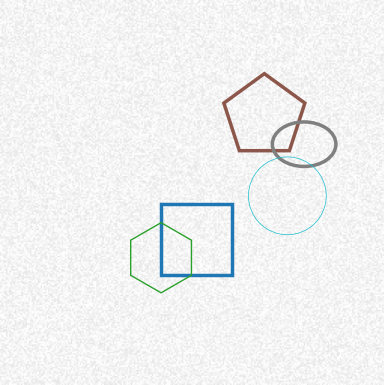[{"shape": "square", "thickness": 2.5, "radius": 0.46, "center": [0.511, 0.378]}, {"shape": "hexagon", "thickness": 1, "radius": 0.46, "center": [0.418, 0.331]}, {"shape": "pentagon", "thickness": 2.5, "radius": 0.55, "center": [0.687, 0.698]}, {"shape": "oval", "thickness": 2.5, "radius": 0.41, "center": [0.79, 0.625]}, {"shape": "circle", "thickness": 0.5, "radius": 0.51, "center": [0.746, 0.491]}]